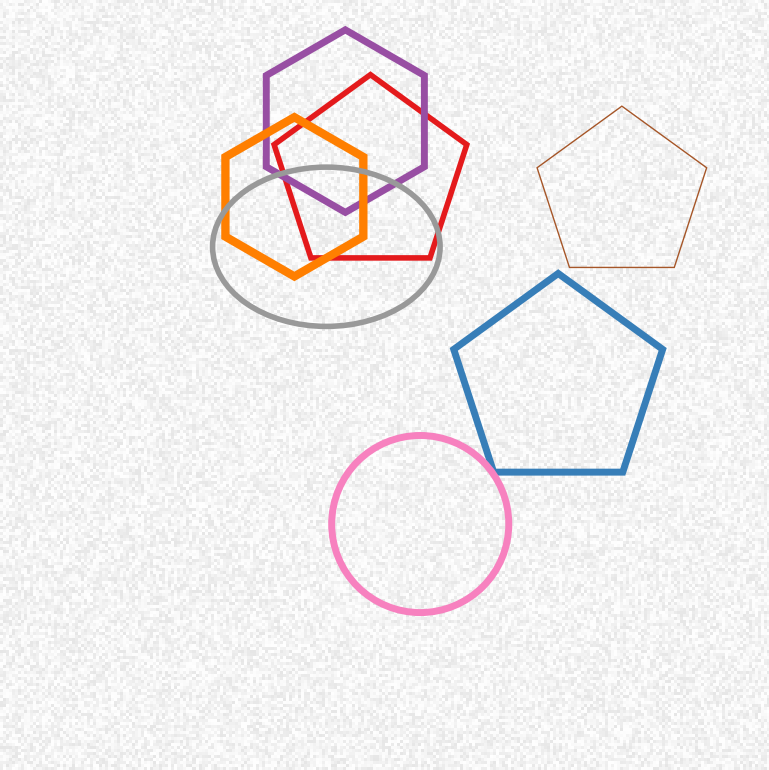[{"shape": "pentagon", "thickness": 2, "radius": 0.66, "center": [0.481, 0.771]}, {"shape": "pentagon", "thickness": 2.5, "radius": 0.71, "center": [0.725, 0.502]}, {"shape": "hexagon", "thickness": 2.5, "radius": 0.59, "center": [0.448, 0.843]}, {"shape": "hexagon", "thickness": 3, "radius": 0.52, "center": [0.382, 0.744]}, {"shape": "pentagon", "thickness": 0.5, "radius": 0.58, "center": [0.808, 0.746]}, {"shape": "circle", "thickness": 2.5, "radius": 0.57, "center": [0.546, 0.319]}, {"shape": "oval", "thickness": 2, "radius": 0.74, "center": [0.424, 0.68]}]